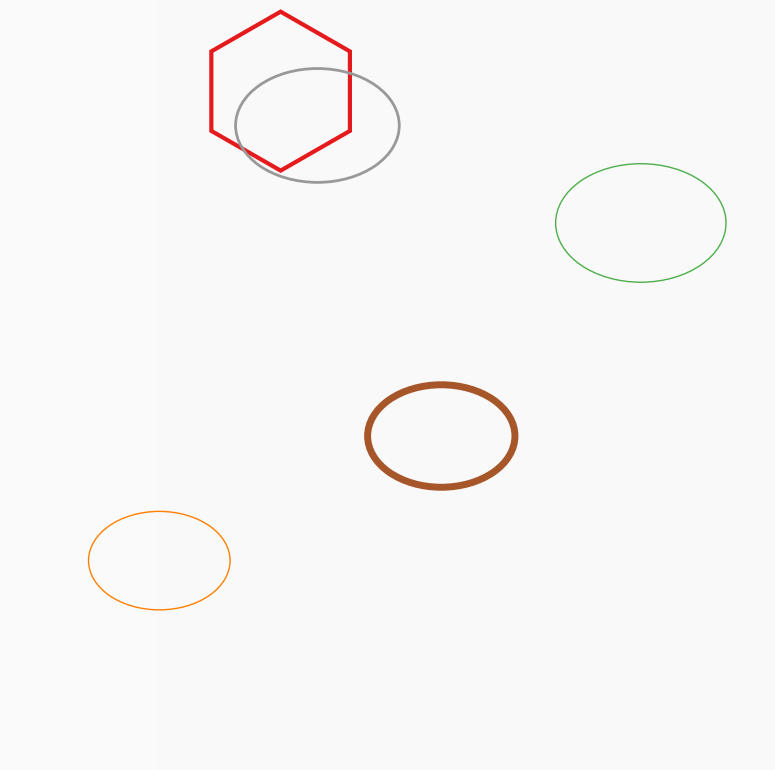[{"shape": "hexagon", "thickness": 1.5, "radius": 0.52, "center": [0.362, 0.882]}, {"shape": "oval", "thickness": 0.5, "radius": 0.55, "center": [0.827, 0.71]}, {"shape": "oval", "thickness": 0.5, "radius": 0.46, "center": [0.206, 0.272]}, {"shape": "oval", "thickness": 2.5, "radius": 0.48, "center": [0.569, 0.434]}, {"shape": "oval", "thickness": 1, "radius": 0.53, "center": [0.41, 0.837]}]